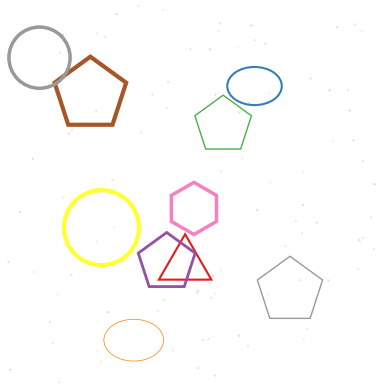[{"shape": "triangle", "thickness": 1.5, "radius": 0.39, "center": [0.481, 0.313]}, {"shape": "oval", "thickness": 1.5, "radius": 0.35, "center": [0.661, 0.777]}, {"shape": "pentagon", "thickness": 1, "radius": 0.39, "center": [0.58, 0.675]}, {"shape": "pentagon", "thickness": 2, "radius": 0.39, "center": [0.433, 0.318]}, {"shape": "oval", "thickness": 0.5, "radius": 0.39, "center": [0.347, 0.116]}, {"shape": "circle", "thickness": 3, "radius": 0.49, "center": [0.264, 0.409]}, {"shape": "pentagon", "thickness": 3, "radius": 0.49, "center": [0.235, 0.755]}, {"shape": "hexagon", "thickness": 2.5, "radius": 0.34, "center": [0.504, 0.459]}, {"shape": "circle", "thickness": 2.5, "radius": 0.4, "center": [0.103, 0.85]}, {"shape": "pentagon", "thickness": 1, "radius": 0.45, "center": [0.753, 0.245]}]